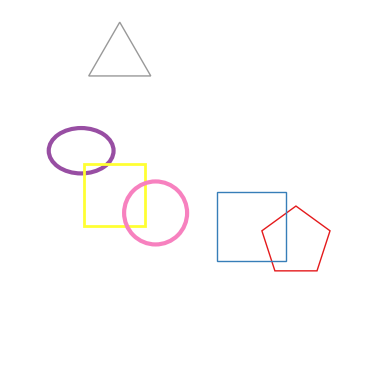[{"shape": "pentagon", "thickness": 1, "radius": 0.47, "center": [0.769, 0.372]}, {"shape": "square", "thickness": 1, "radius": 0.45, "center": [0.654, 0.412]}, {"shape": "oval", "thickness": 3, "radius": 0.42, "center": [0.211, 0.608]}, {"shape": "square", "thickness": 2, "radius": 0.4, "center": [0.298, 0.494]}, {"shape": "circle", "thickness": 3, "radius": 0.41, "center": [0.404, 0.447]}, {"shape": "triangle", "thickness": 1, "radius": 0.47, "center": [0.311, 0.849]}]